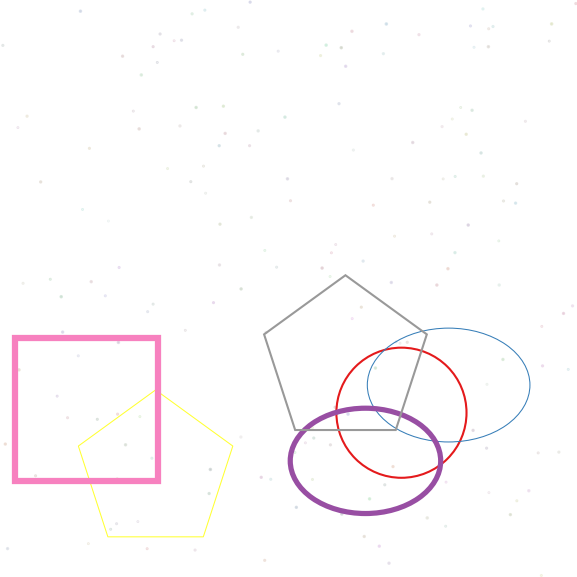[{"shape": "circle", "thickness": 1, "radius": 0.56, "center": [0.695, 0.284]}, {"shape": "oval", "thickness": 0.5, "radius": 0.7, "center": [0.777, 0.332]}, {"shape": "oval", "thickness": 2.5, "radius": 0.65, "center": [0.633, 0.201]}, {"shape": "pentagon", "thickness": 0.5, "radius": 0.7, "center": [0.269, 0.183]}, {"shape": "square", "thickness": 3, "radius": 0.62, "center": [0.15, 0.29]}, {"shape": "pentagon", "thickness": 1, "radius": 0.74, "center": [0.598, 0.374]}]